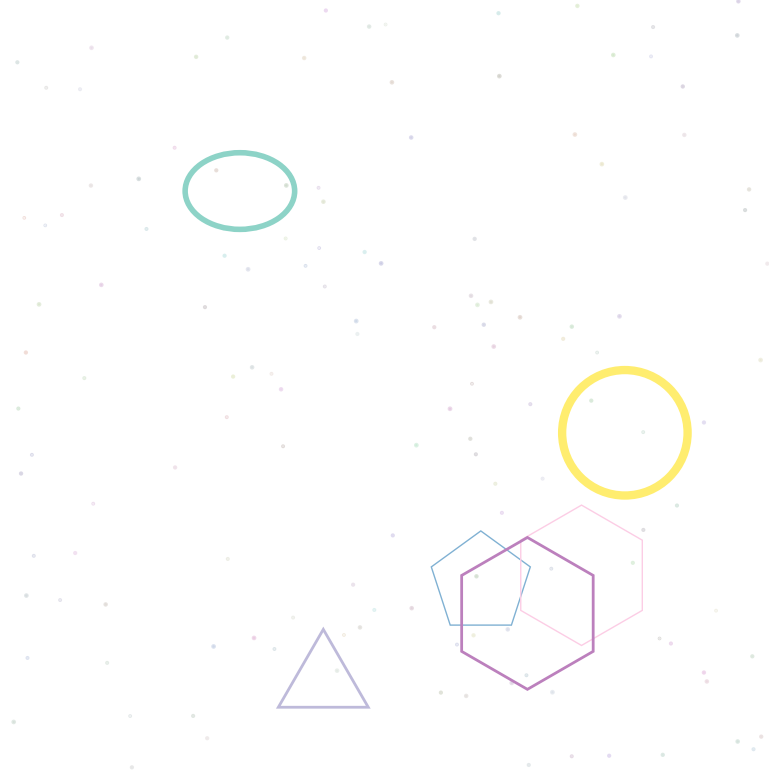[{"shape": "oval", "thickness": 2, "radius": 0.36, "center": [0.312, 0.752]}, {"shape": "triangle", "thickness": 1, "radius": 0.34, "center": [0.42, 0.115]}, {"shape": "pentagon", "thickness": 0.5, "radius": 0.34, "center": [0.624, 0.243]}, {"shape": "hexagon", "thickness": 0.5, "radius": 0.46, "center": [0.755, 0.253]}, {"shape": "hexagon", "thickness": 1, "radius": 0.49, "center": [0.685, 0.203]}, {"shape": "circle", "thickness": 3, "radius": 0.41, "center": [0.812, 0.438]}]